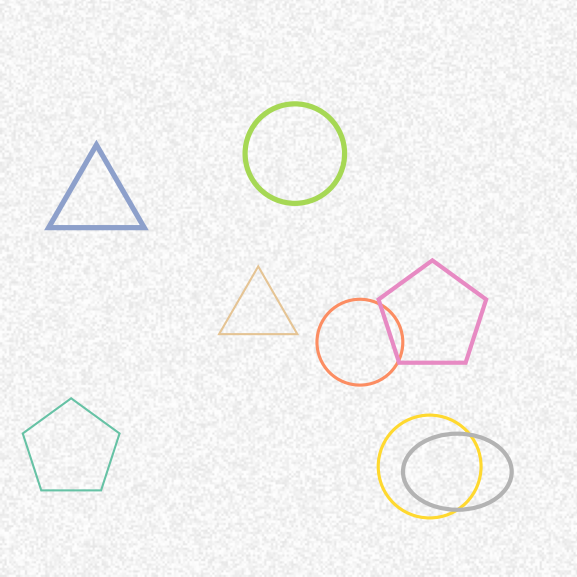[{"shape": "pentagon", "thickness": 1, "radius": 0.44, "center": [0.123, 0.221]}, {"shape": "circle", "thickness": 1.5, "radius": 0.37, "center": [0.623, 0.407]}, {"shape": "triangle", "thickness": 2.5, "radius": 0.48, "center": [0.167, 0.653]}, {"shape": "pentagon", "thickness": 2, "radius": 0.49, "center": [0.749, 0.45]}, {"shape": "circle", "thickness": 2.5, "radius": 0.43, "center": [0.511, 0.733]}, {"shape": "circle", "thickness": 1.5, "radius": 0.45, "center": [0.744, 0.191]}, {"shape": "triangle", "thickness": 1, "radius": 0.39, "center": [0.447, 0.46]}, {"shape": "oval", "thickness": 2, "radius": 0.47, "center": [0.792, 0.182]}]